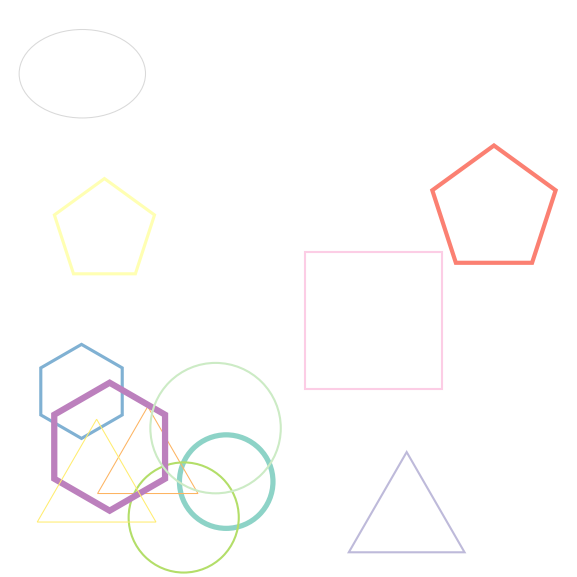[{"shape": "circle", "thickness": 2.5, "radius": 0.4, "center": [0.392, 0.165]}, {"shape": "pentagon", "thickness": 1.5, "radius": 0.46, "center": [0.181, 0.599]}, {"shape": "triangle", "thickness": 1, "radius": 0.58, "center": [0.704, 0.101]}, {"shape": "pentagon", "thickness": 2, "radius": 0.56, "center": [0.855, 0.635]}, {"shape": "hexagon", "thickness": 1.5, "radius": 0.41, "center": [0.141, 0.321]}, {"shape": "triangle", "thickness": 0.5, "radius": 0.5, "center": [0.256, 0.195]}, {"shape": "circle", "thickness": 1, "radius": 0.48, "center": [0.318, 0.103]}, {"shape": "square", "thickness": 1, "radius": 0.59, "center": [0.647, 0.445]}, {"shape": "oval", "thickness": 0.5, "radius": 0.55, "center": [0.143, 0.871]}, {"shape": "hexagon", "thickness": 3, "radius": 0.55, "center": [0.19, 0.226]}, {"shape": "circle", "thickness": 1, "radius": 0.56, "center": [0.373, 0.258]}, {"shape": "triangle", "thickness": 0.5, "radius": 0.59, "center": [0.167, 0.155]}]